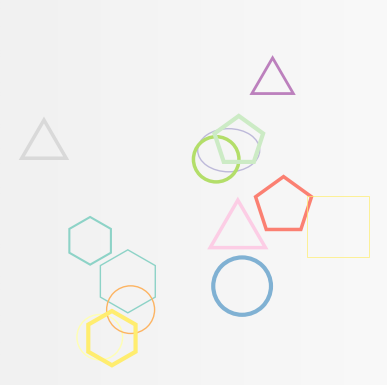[{"shape": "hexagon", "thickness": 1.5, "radius": 0.31, "center": [0.233, 0.374]}, {"shape": "hexagon", "thickness": 1, "radius": 0.41, "center": [0.33, 0.269]}, {"shape": "circle", "thickness": 1, "radius": 0.29, "center": [0.257, 0.124]}, {"shape": "oval", "thickness": 1, "radius": 0.4, "center": [0.59, 0.61]}, {"shape": "pentagon", "thickness": 2.5, "radius": 0.38, "center": [0.732, 0.465]}, {"shape": "circle", "thickness": 3, "radius": 0.37, "center": [0.625, 0.257]}, {"shape": "circle", "thickness": 1, "radius": 0.31, "center": [0.337, 0.196]}, {"shape": "circle", "thickness": 2.5, "radius": 0.29, "center": [0.558, 0.586]}, {"shape": "triangle", "thickness": 2.5, "radius": 0.41, "center": [0.614, 0.398]}, {"shape": "triangle", "thickness": 2.5, "radius": 0.33, "center": [0.113, 0.622]}, {"shape": "triangle", "thickness": 2, "radius": 0.31, "center": [0.703, 0.788]}, {"shape": "pentagon", "thickness": 3, "radius": 0.33, "center": [0.616, 0.633]}, {"shape": "square", "thickness": 0.5, "radius": 0.4, "center": [0.871, 0.412]}, {"shape": "hexagon", "thickness": 3, "radius": 0.35, "center": [0.289, 0.122]}]